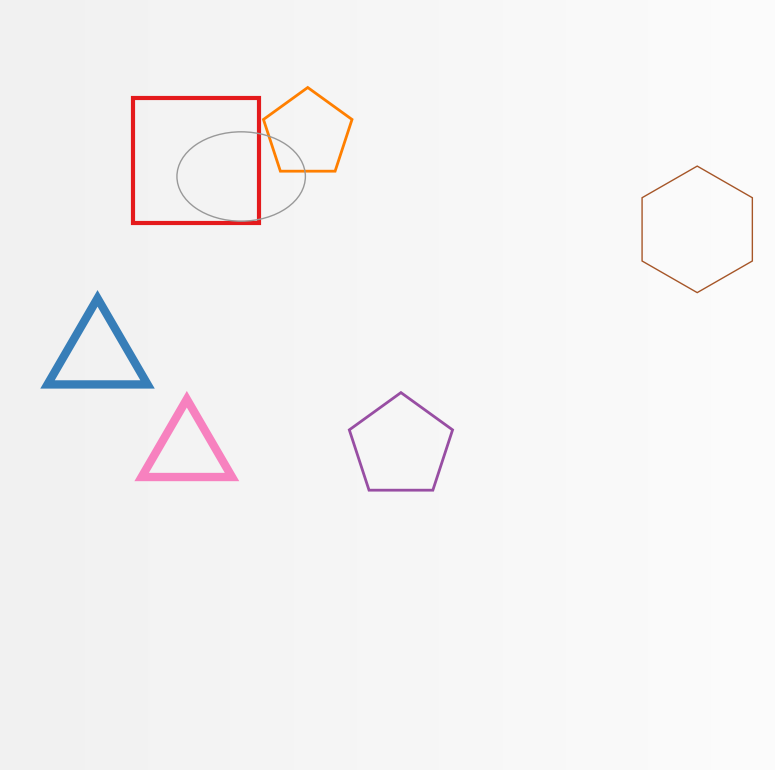[{"shape": "square", "thickness": 1.5, "radius": 0.41, "center": [0.253, 0.791]}, {"shape": "triangle", "thickness": 3, "radius": 0.37, "center": [0.126, 0.538]}, {"shape": "pentagon", "thickness": 1, "radius": 0.35, "center": [0.517, 0.42]}, {"shape": "pentagon", "thickness": 1, "radius": 0.3, "center": [0.397, 0.826]}, {"shape": "hexagon", "thickness": 0.5, "radius": 0.41, "center": [0.9, 0.702]}, {"shape": "triangle", "thickness": 3, "radius": 0.34, "center": [0.241, 0.414]}, {"shape": "oval", "thickness": 0.5, "radius": 0.41, "center": [0.311, 0.771]}]